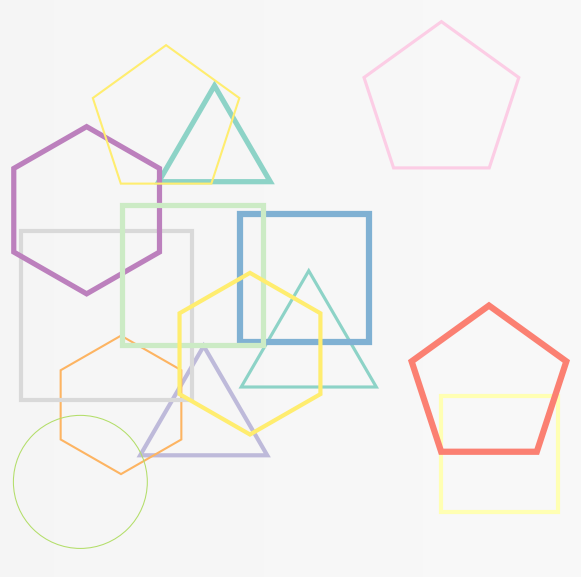[{"shape": "triangle", "thickness": 2.5, "radius": 0.55, "center": [0.369, 0.74]}, {"shape": "triangle", "thickness": 1.5, "radius": 0.67, "center": [0.531, 0.396]}, {"shape": "square", "thickness": 2, "radius": 0.5, "center": [0.859, 0.213]}, {"shape": "triangle", "thickness": 2, "radius": 0.63, "center": [0.35, 0.274]}, {"shape": "pentagon", "thickness": 3, "radius": 0.7, "center": [0.841, 0.33]}, {"shape": "square", "thickness": 3, "radius": 0.55, "center": [0.524, 0.518]}, {"shape": "hexagon", "thickness": 1, "radius": 0.6, "center": [0.208, 0.298]}, {"shape": "circle", "thickness": 0.5, "radius": 0.58, "center": [0.138, 0.165]}, {"shape": "pentagon", "thickness": 1.5, "radius": 0.7, "center": [0.759, 0.822]}, {"shape": "square", "thickness": 2, "radius": 0.73, "center": [0.183, 0.453]}, {"shape": "hexagon", "thickness": 2.5, "radius": 0.72, "center": [0.149, 0.635]}, {"shape": "square", "thickness": 2.5, "radius": 0.61, "center": [0.332, 0.523]}, {"shape": "pentagon", "thickness": 1, "radius": 0.66, "center": [0.286, 0.788]}, {"shape": "hexagon", "thickness": 2, "radius": 0.7, "center": [0.43, 0.387]}]